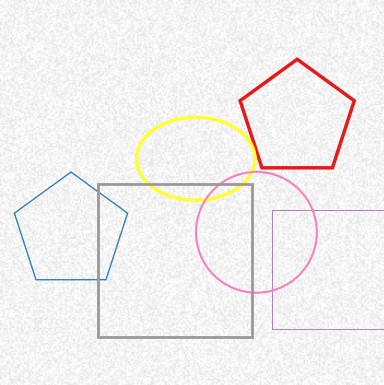[{"shape": "pentagon", "thickness": 2.5, "radius": 0.78, "center": [0.772, 0.69]}, {"shape": "pentagon", "thickness": 1, "radius": 0.77, "center": [0.184, 0.399]}, {"shape": "square", "thickness": 0.5, "radius": 0.77, "center": [0.86, 0.3]}, {"shape": "oval", "thickness": 2.5, "radius": 0.77, "center": [0.508, 0.588]}, {"shape": "circle", "thickness": 1.5, "radius": 0.78, "center": [0.666, 0.397]}, {"shape": "square", "thickness": 2, "radius": 1.0, "center": [0.455, 0.323]}]